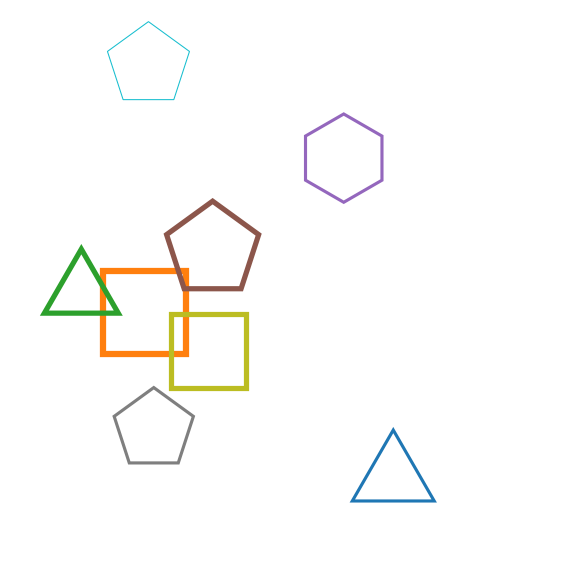[{"shape": "triangle", "thickness": 1.5, "radius": 0.41, "center": [0.681, 0.173]}, {"shape": "square", "thickness": 3, "radius": 0.36, "center": [0.25, 0.458]}, {"shape": "triangle", "thickness": 2.5, "radius": 0.37, "center": [0.141, 0.494]}, {"shape": "hexagon", "thickness": 1.5, "radius": 0.38, "center": [0.595, 0.725]}, {"shape": "pentagon", "thickness": 2.5, "radius": 0.42, "center": [0.368, 0.567]}, {"shape": "pentagon", "thickness": 1.5, "radius": 0.36, "center": [0.266, 0.256]}, {"shape": "square", "thickness": 2.5, "radius": 0.32, "center": [0.361, 0.391]}, {"shape": "pentagon", "thickness": 0.5, "radius": 0.37, "center": [0.257, 0.887]}]